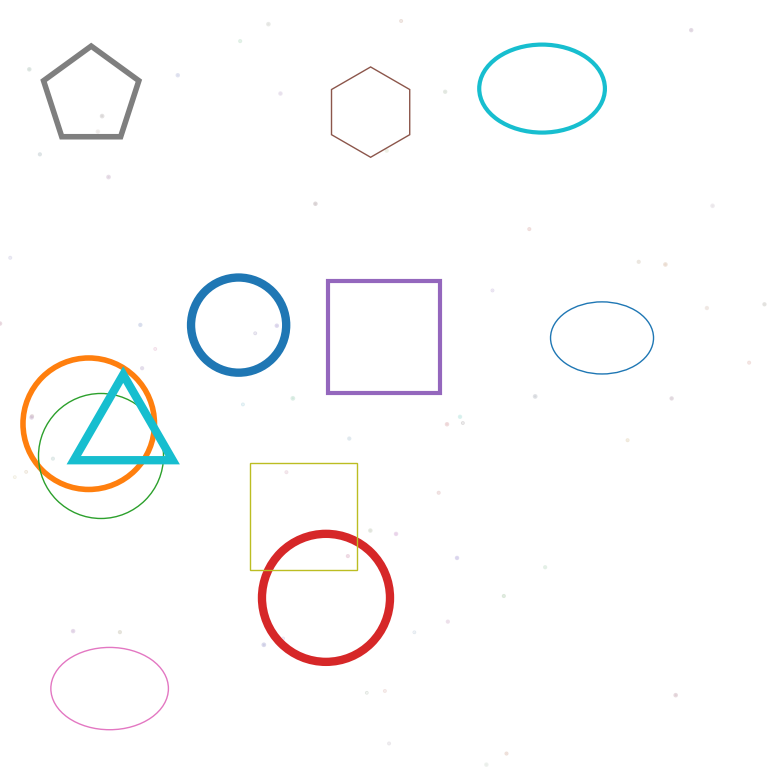[{"shape": "circle", "thickness": 3, "radius": 0.31, "center": [0.31, 0.578]}, {"shape": "oval", "thickness": 0.5, "radius": 0.33, "center": [0.782, 0.561]}, {"shape": "circle", "thickness": 2, "radius": 0.43, "center": [0.115, 0.45]}, {"shape": "circle", "thickness": 0.5, "radius": 0.41, "center": [0.131, 0.408]}, {"shape": "circle", "thickness": 3, "radius": 0.42, "center": [0.423, 0.224]}, {"shape": "square", "thickness": 1.5, "radius": 0.36, "center": [0.499, 0.562]}, {"shape": "hexagon", "thickness": 0.5, "radius": 0.29, "center": [0.481, 0.854]}, {"shape": "oval", "thickness": 0.5, "radius": 0.38, "center": [0.142, 0.106]}, {"shape": "pentagon", "thickness": 2, "radius": 0.33, "center": [0.118, 0.875]}, {"shape": "square", "thickness": 0.5, "radius": 0.35, "center": [0.394, 0.33]}, {"shape": "triangle", "thickness": 3, "radius": 0.37, "center": [0.16, 0.439]}, {"shape": "oval", "thickness": 1.5, "radius": 0.41, "center": [0.704, 0.885]}]